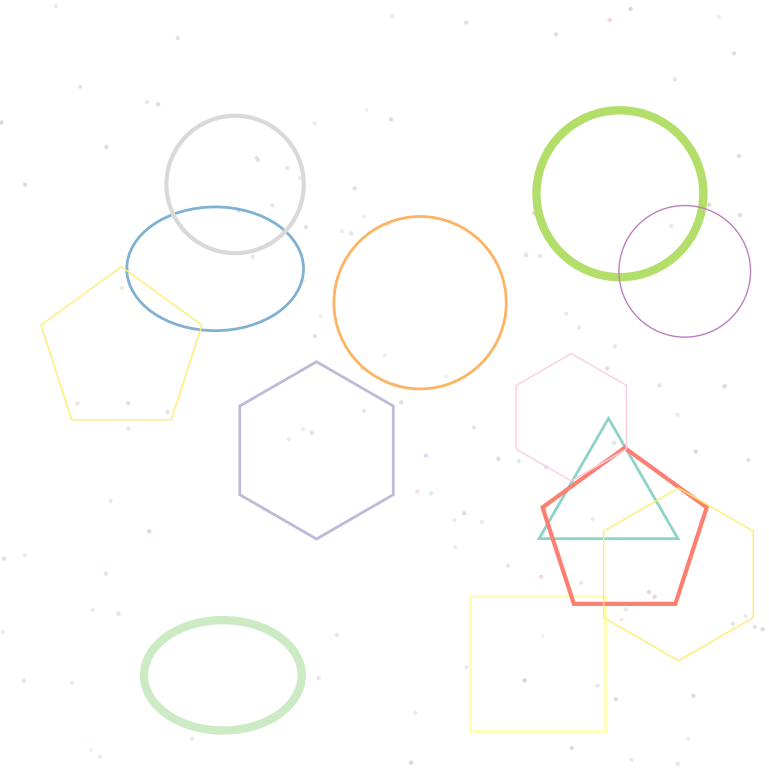[{"shape": "triangle", "thickness": 1, "radius": 0.52, "center": [0.79, 0.353]}, {"shape": "square", "thickness": 1, "radius": 0.44, "center": [0.698, 0.138]}, {"shape": "hexagon", "thickness": 1, "radius": 0.58, "center": [0.411, 0.415]}, {"shape": "pentagon", "thickness": 1.5, "radius": 0.56, "center": [0.811, 0.306]}, {"shape": "oval", "thickness": 1, "radius": 0.57, "center": [0.279, 0.651]}, {"shape": "circle", "thickness": 1, "radius": 0.56, "center": [0.546, 0.607]}, {"shape": "circle", "thickness": 3, "radius": 0.54, "center": [0.805, 0.748]}, {"shape": "hexagon", "thickness": 0.5, "radius": 0.41, "center": [0.742, 0.458]}, {"shape": "circle", "thickness": 1.5, "radius": 0.45, "center": [0.305, 0.76]}, {"shape": "circle", "thickness": 0.5, "radius": 0.43, "center": [0.889, 0.648]}, {"shape": "oval", "thickness": 3, "radius": 0.51, "center": [0.289, 0.123]}, {"shape": "pentagon", "thickness": 0.5, "radius": 0.55, "center": [0.158, 0.544]}, {"shape": "hexagon", "thickness": 0.5, "radius": 0.56, "center": [0.881, 0.254]}]